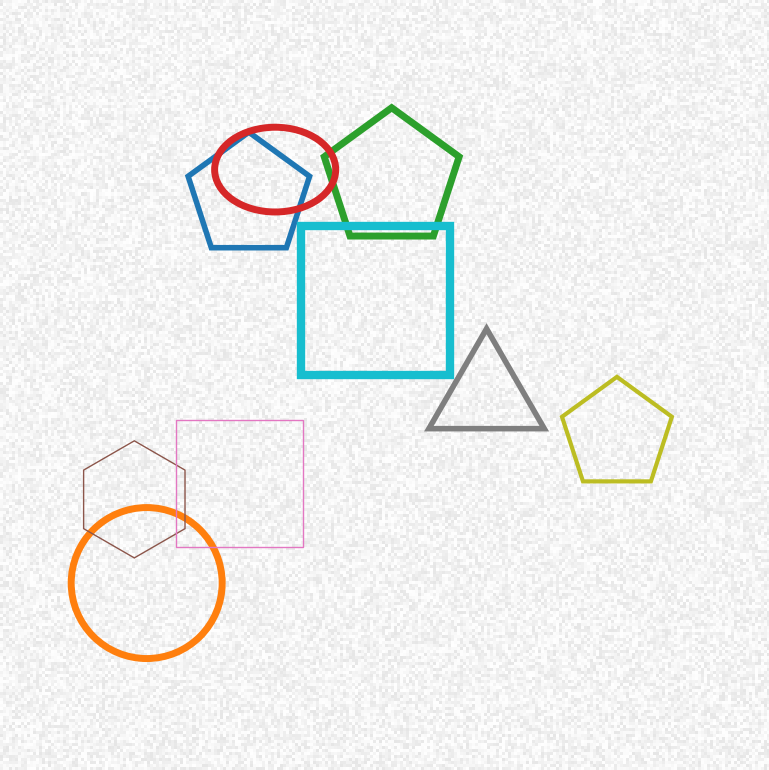[{"shape": "pentagon", "thickness": 2, "radius": 0.41, "center": [0.323, 0.745]}, {"shape": "circle", "thickness": 2.5, "radius": 0.49, "center": [0.19, 0.243]}, {"shape": "pentagon", "thickness": 2.5, "radius": 0.46, "center": [0.509, 0.768]}, {"shape": "oval", "thickness": 2.5, "radius": 0.39, "center": [0.357, 0.78]}, {"shape": "hexagon", "thickness": 0.5, "radius": 0.38, "center": [0.174, 0.351]}, {"shape": "square", "thickness": 0.5, "radius": 0.41, "center": [0.311, 0.372]}, {"shape": "triangle", "thickness": 2, "radius": 0.43, "center": [0.632, 0.487]}, {"shape": "pentagon", "thickness": 1.5, "radius": 0.38, "center": [0.801, 0.436]}, {"shape": "square", "thickness": 3, "radius": 0.48, "center": [0.487, 0.61]}]